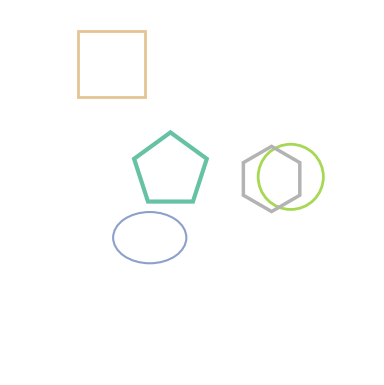[{"shape": "pentagon", "thickness": 3, "radius": 0.5, "center": [0.443, 0.557]}, {"shape": "oval", "thickness": 1.5, "radius": 0.48, "center": [0.389, 0.383]}, {"shape": "circle", "thickness": 2, "radius": 0.42, "center": [0.755, 0.541]}, {"shape": "square", "thickness": 2, "radius": 0.43, "center": [0.289, 0.834]}, {"shape": "hexagon", "thickness": 2.5, "radius": 0.42, "center": [0.705, 0.535]}]